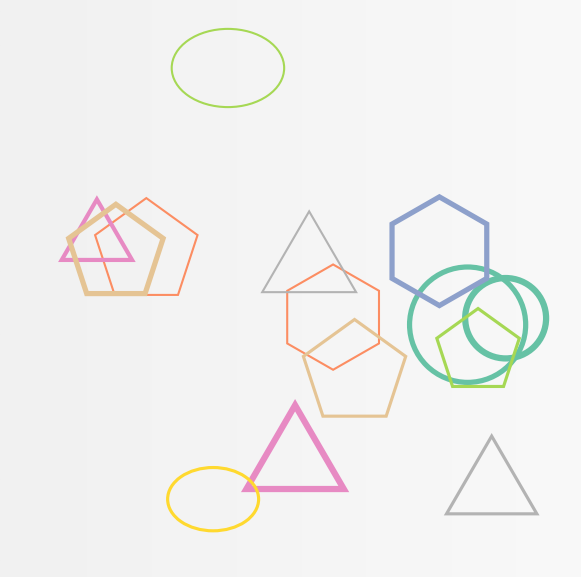[{"shape": "circle", "thickness": 3, "radius": 0.35, "center": [0.87, 0.448]}, {"shape": "circle", "thickness": 2.5, "radius": 0.5, "center": [0.805, 0.437]}, {"shape": "pentagon", "thickness": 1, "radius": 0.46, "center": [0.252, 0.563]}, {"shape": "hexagon", "thickness": 1, "radius": 0.46, "center": [0.573, 0.45]}, {"shape": "hexagon", "thickness": 2.5, "radius": 0.47, "center": [0.756, 0.564]}, {"shape": "triangle", "thickness": 2, "radius": 0.35, "center": [0.167, 0.584]}, {"shape": "triangle", "thickness": 3, "radius": 0.48, "center": [0.508, 0.201]}, {"shape": "pentagon", "thickness": 1.5, "radius": 0.37, "center": [0.822, 0.39]}, {"shape": "oval", "thickness": 1, "radius": 0.48, "center": [0.392, 0.881]}, {"shape": "oval", "thickness": 1.5, "radius": 0.39, "center": [0.367, 0.135]}, {"shape": "pentagon", "thickness": 1.5, "radius": 0.46, "center": [0.61, 0.353]}, {"shape": "pentagon", "thickness": 2.5, "radius": 0.43, "center": [0.199, 0.56]}, {"shape": "triangle", "thickness": 1.5, "radius": 0.45, "center": [0.846, 0.154]}, {"shape": "triangle", "thickness": 1, "radius": 0.47, "center": [0.532, 0.54]}]